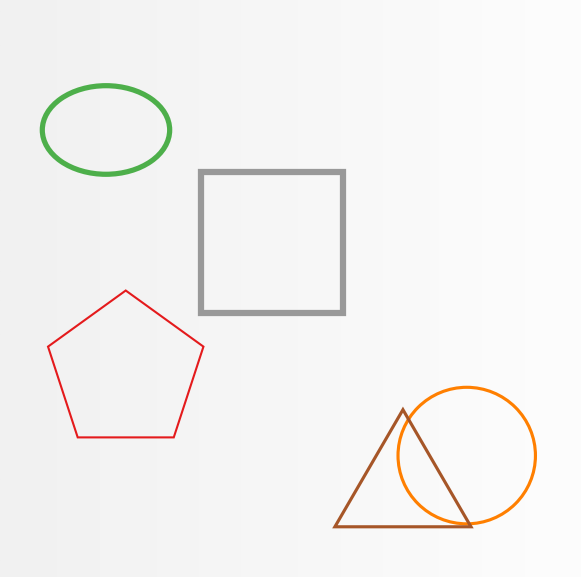[{"shape": "pentagon", "thickness": 1, "radius": 0.7, "center": [0.216, 0.355]}, {"shape": "oval", "thickness": 2.5, "radius": 0.55, "center": [0.182, 0.774]}, {"shape": "circle", "thickness": 1.5, "radius": 0.59, "center": [0.803, 0.21]}, {"shape": "triangle", "thickness": 1.5, "radius": 0.68, "center": [0.693, 0.155]}, {"shape": "square", "thickness": 3, "radius": 0.61, "center": [0.468, 0.579]}]